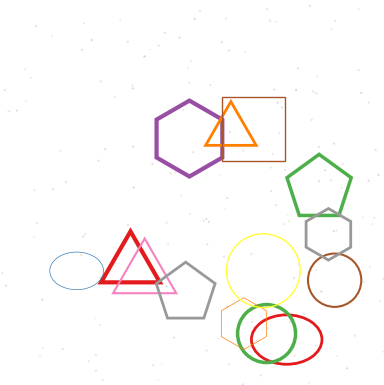[{"shape": "oval", "thickness": 2, "radius": 0.46, "center": [0.745, 0.118]}, {"shape": "triangle", "thickness": 3, "radius": 0.44, "center": [0.339, 0.311]}, {"shape": "oval", "thickness": 0.5, "radius": 0.35, "center": [0.199, 0.296]}, {"shape": "circle", "thickness": 2.5, "radius": 0.38, "center": [0.692, 0.134]}, {"shape": "pentagon", "thickness": 2.5, "radius": 0.44, "center": [0.829, 0.511]}, {"shape": "hexagon", "thickness": 3, "radius": 0.49, "center": [0.492, 0.64]}, {"shape": "triangle", "thickness": 2, "radius": 0.38, "center": [0.6, 0.66]}, {"shape": "hexagon", "thickness": 0.5, "radius": 0.34, "center": [0.633, 0.159]}, {"shape": "circle", "thickness": 1, "radius": 0.48, "center": [0.684, 0.297]}, {"shape": "square", "thickness": 1, "radius": 0.41, "center": [0.658, 0.665]}, {"shape": "circle", "thickness": 1.5, "radius": 0.35, "center": [0.869, 0.272]}, {"shape": "triangle", "thickness": 1.5, "radius": 0.47, "center": [0.376, 0.286]}, {"shape": "hexagon", "thickness": 2, "radius": 0.33, "center": [0.853, 0.391]}, {"shape": "pentagon", "thickness": 2, "radius": 0.4, "center": [0.482, 0.239]}]